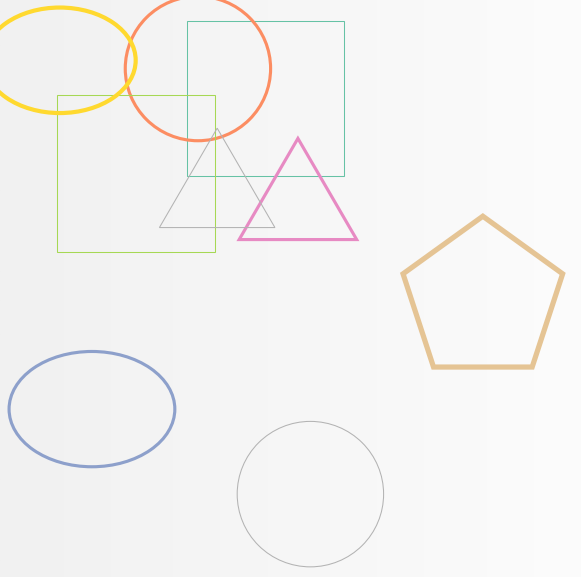[{"shape": "square", "thickness": 0.5, "radius": 0.67, "center": [0.456, 0.829]}, {"shape": "circle", "thickness": 1.5, "radius": 0.63, "center": [0.341, 0.88]}, {"shape": "oval", "thickness": 1.5, "radius": 0.71, "center": [0.158, 0.291]}, {"shape": "triangle", "thickness": 1.5, "radius": 0.58, "center": [0.513, 0.643]}, {"shape": "square", "thickness": 0.5, "radius": 0.68, "center": [0.234, 0.699]}, {"shape": "oval", "thickness": 2, "radius": 0.65, "center": [0.103, 0.895]}, {"shape": "pentagon", "thickness": 2.5, "radius": 0.72, "center": [0.831, 0.48]}, {"shape": "circle", "thickness": 0.5, "radius": 0.63, "center": [0.534, 0.144]}, {"shape": "triangle", "thickness": 0.5, "radius": 0.57, "center": [0.374, 0.662]}]